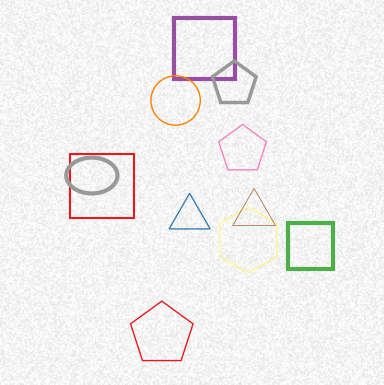[{"shape": "square", "thickness": 1.5, "radius": 0.41, "center": [0.265, 0.517]}, {"shape": "pentagon", "thickness": 1, "radius": 0.43, "center": [0.42, 0.133]}, {"shape": "triangle", "thickness": 1, "radius": 0.31, "center": [0.493, 0.436]}, {"shape": "square", "thickness": 3, "radius": 0.29, "center": [0.806, 0.361]}, {"shape": "square", "thickness": 3, "radius": 0.39, "center": [0.532, 0.874]}, {"shape": "circle", "thickness": 1, "radius": 0.32, "center": [0.456, 0.739]}, {"shape": "hexagon", "thickness": 0.5, "radius": 0.43, "center": [0.645, 0.377]}, {"shape": "triangle", "thickness": 0.5, "radius": 0.32, "center": [0.66, 0.446]}, {"shape": "pentagon", "thickness": 1, "radius": 0.33, "center": [0.63, 0.612]}, {"shape": "pentagon", "thickness": 2.5, "radius": 0.3, "center": [0.609, 0.782]}, {"shape": "oval", "thickness": 3, "radius": 0.33, "center": [0.239, 0.544]}]